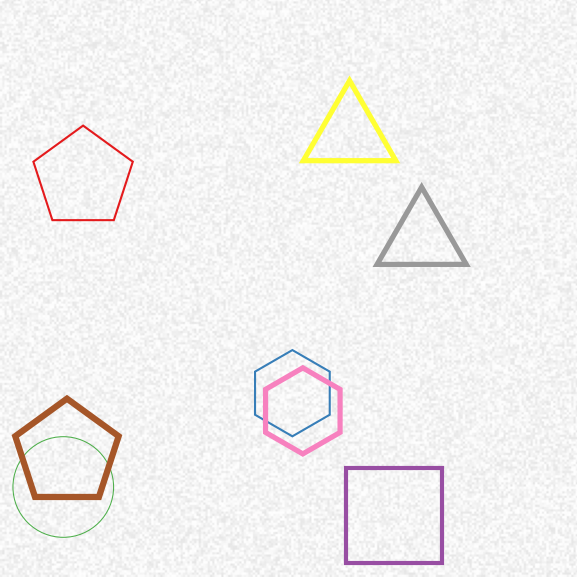[{"shape": "pentagon", "thickness": 1, "radius": 0.45, "center": [0.144, 0.691]}, {"shape": "hexagon", "thickness": 1, "radius": 0.37, "center": [0.506, 0.318]}, {"shape": "circle", "thickness": 0.5, "radius": 0.44, "center": [0.11, 0.156]}, {"shape": "square", "thickness": 2, "radius": 0.41, "center": [0.682, 0.106]}, {"shape": "triangle", "thickness": 2.5, "radius": 0.46, "center": [0.605, 0.767]}, {"shape": "pentagon", "thickness": 3, "radius": 0.47, "center": [0.116, 0.215]}, {"shape": "hexagon", "thickness": 2.5, "radius": 0.37, "center": [0.524, 0.288]}, {"shape": "triangle", "thickness": 2.5, "radius": 0.45, "center": [0.73, 0.586]}]